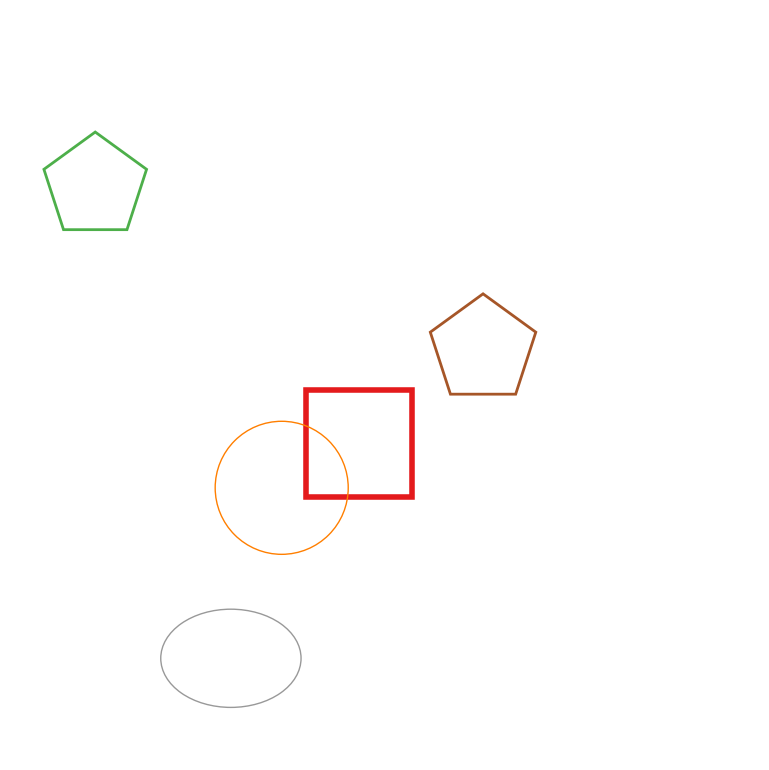[{"shape": "square", "thickness": 2, "radius": 0.34, "center": [0.466, 0.424]}, {"shape": "pentagon", "thickness": 1, "radius": 0.35, "center": [0.124, 0.758]}, {"shape": "circle", "thickness": 0.5, "radius": 0.43, "center": [0.366, 0.366]}, {"shape": "pentagon", "thickness": 1, "radius": 0.36, "center": [0.627, 0.546]}, {"shape": "oval", "thickness": 0.5, "radius": 0.46, "center": [0.3, 0.145]}]